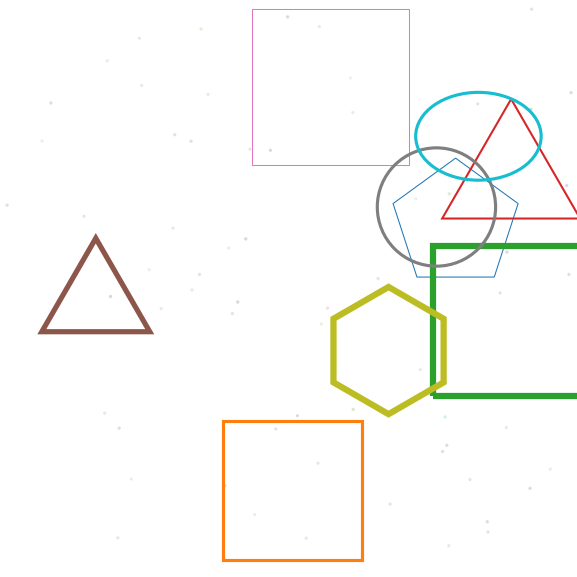[{"shape": "pentagon", "thickness": 0.5, "radius": 0.57, "center": [0.789, 0.611]}, {"shape": "square", "thickness": 1.5, "radius": 0.6, "center": [0.506, 0.15]}, {"shape": "square", "thickness": 3, "radius": 0.65, "center": [0.879, 0.443]}, {"shape": "triangle", "thickness": 1, "radius": 0.69, "center": [0.885, 0.69]}, {"shape": "triangle", "thickness": 2.5, "radius": 0.54, "center": [0.166, 0.479]}, {"shape": "square", "thickness": 0.5, "radius": 0.68, "center": [0.572, 0.848]}, {"shape": "circle", "thickness": 1.5, "radius": 0.51, "center": [0.756, 0.641]}, {"shape": "hexagon", "thickness": 3, "radius": 0.55, "center": [0.673, 0.392]}, {"shape": "oval", "thickness": 1.5, "radius": 0.54, "center": [0.828, 0.763]}]